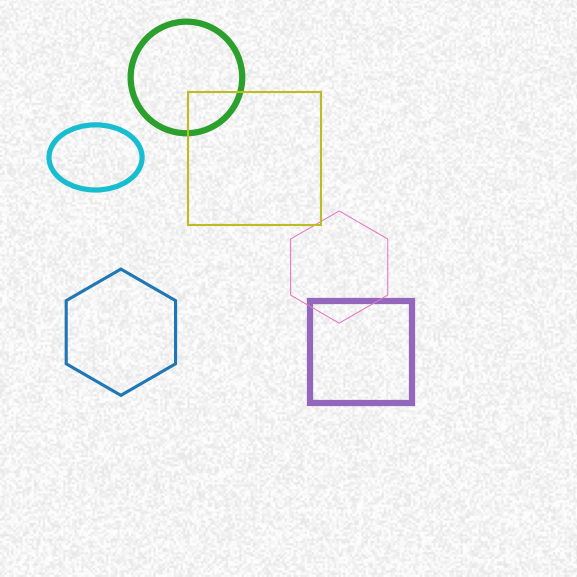[{"shape": "hexagon", "thickness": 1.5, "radius": 0.55, "center": [0.209, 0.424]}, {"shape": "circle", "thickness": 3, "radius": 0.48, "center": [0.323, 0.865]}, {"shape": "square", "thickness": 3, "radius": 0.44, "center": [0.626, 0.39]}, {"shape": "hexagon", "thickness": 0.5, "radius": 0.49, "center": [0.587, 0.537]}, {"shape": "square", "thickness": 1, "radius": 0.58, "center": [0.441, 0.725]}, {"shape": "oval", "thickness": 2.5, "radius": 0.4, "center": [0.165, 0.727]}]